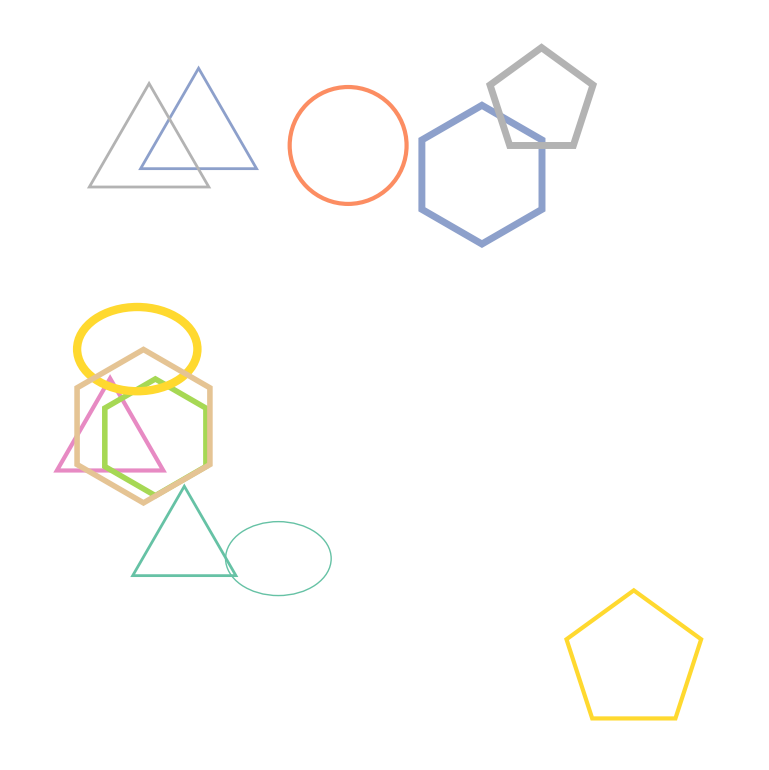[{"shape": "oval", "thickness": 0.5, "radius": 0.34, "center": [0.362, 0.275]}, {"shape": "triangle", "thickness": 1, "radius": 0.39, "center": [0.239, 0.291]}, {"shape": "circle", "thickness": 1.5, "radius": 0.38, "center": [0.452, 0.811]}, {"shape": "triangle", "thickness": 1, "radius": 0.43, "center": [0.258, 0.824]}, {"shape": "hexagon", "thickness": 2.5, "radius": 0.45, "center": [0.626, 0.773]}, {"shape": "triangle", "thickness": 1.5, "radius": 0.4, "center": [0.143, 0.429]}, {"shape": "hexagon", "thickness": 2, "radius": 0.38, "center": [0.202, 0.432]}, {"shape": "oval", "thickness": 3, "radius": 0.39, "center": [0.178, 0.547]}, {"shape": "pentagon", "thickness": 1.5, "radius": 0.46, "center": [0.823, 0.141]}, {"shape": "hexagon", "thickness": 2, "radius": 0.5, "center": [0.186, 0.447]}, {"shape": "triangle", "thickness": 1, "radius": 0.45, "center": [0.194, 0.802]}, {"shape": "pentagon", "thickness": 2.5, "radius": 0.35, "center": [0.703, 0.868]}]